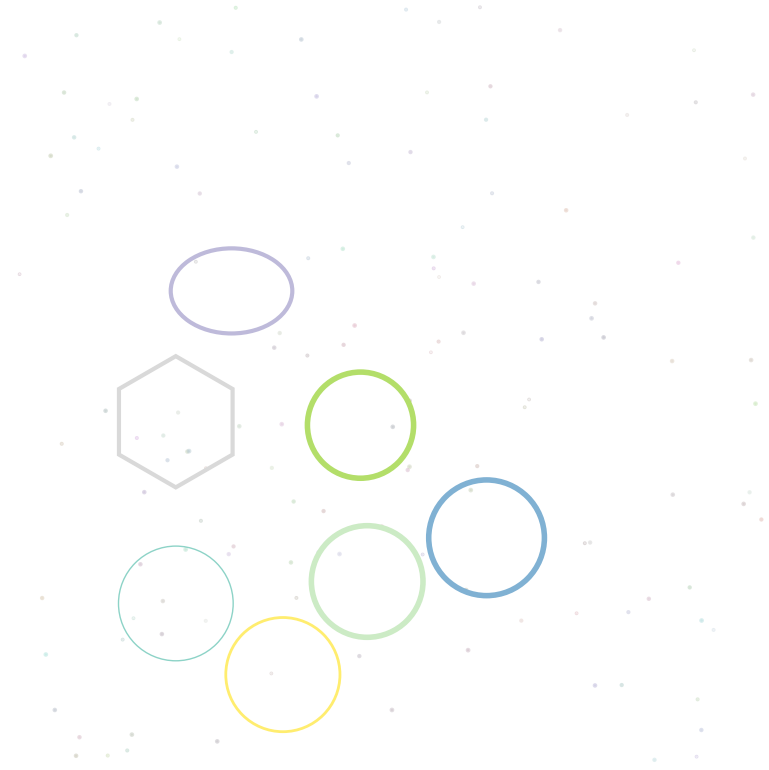[{"shape": "circle", "thickness": 0.5, "radius": 0.37, "center": [0.228, 0.216]}, {"shape": "oval", "thickness": 1.5, "radius": 0.39, "center": [0.301, 0.622]}, {"shape": "circle", "thickness": 2, "radius": 0.38, "center": [0.632, 0.302]}, {"shape": "circle", "thickness": 2, "radius": 0.34, "center": [0.468, 0.448]}, {"shape": "hexagon", "thickness": 1.5, "radius": 0.43, "center": [0.228, 0.452]}, {"shape": "circle", "thickness": 2, "radius": 0.36, "center": [0.477, 0.245]}, {"shape": "circle", "thickness": 1, "radius": 0.37, "center": [0.367, 0.124]}]